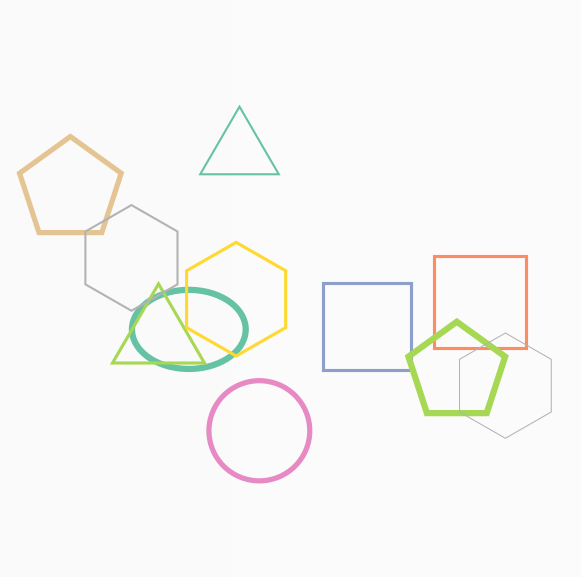[{"shape": "oval", "thickness": 3, "radius": 0.49, "center": [0.325, 0.429]}, {"shape": "triangle", "thickness": 1, "radius": 0.39, "center": [0.412, 0.736]}, {"shape": "square", "thickness": 1.5, "radius": 0.39, "center": [0.826, 0.476]}, {"shape": "square", "thickness": 1.5, "radius": 0.38, "center": [0.631, 0.434]}, {"shape": "circle", "thickness": 2.5, "radius": 0.43, "center": [0.446, 0.253]}, {"shape": "triangle", "thickness": 1.5, "radius": 0.46, "center": [0.273, 0.416]}, {"shape": "pentagon", "thickness": 3, "radius": 0.44, "center": [0.786, 0.355]}, {"shape": "hexagon", "thickness": 1.5, "radius": 0.49, "center": [0.406, 0.481]}, {"shape": "pentagon", "thickness": 2.5, "radius": 0.46, "center": [0.121, 0.671]}, {"shape": "hexagon", "thickness": 0.5, "radius": 0.46, "center": [0.869, 0.331]}, {"shape": "hexagon", "thickness": 1, "radius": 0.46, "center": [0.226, 0.552]}]